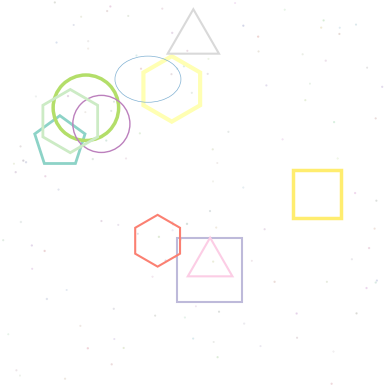[{"shape": "pentagon", "thickness": 2, "radius": 0.34, "center": [0.156, 0.631]}, {"shape": "hexagon", "thickness": 3, "radius": 0.43, "center": [0.446, 0.769]}, {"shape": "square", "thickness": 1.5, "radius": 0.42, "center": [0.545, 0.299]}, {"shape": "hexagon", "thickness": 1.5, "radius": 0.34, "center": [0.409, 0.375]}, {"shape": "oval", "thickness": 0.5, "radius": 0.43, "center": [0.384, 0.794]}, {"shape": "circle", "thickness": 2.5, "radius": 0.43, "center": [0.223, 0.72]}, {"shape": "triangle", "thickness": 1.5, "radius": 0.33, "center": [0.546, 0.316]}, {"shape": "triangle", "thickness": 1.5, "radius": 0.38, "center": [0.502, 0.899]}, {"shape": "circle", "thickness": 1, "radius": 0.37, "center": [0.263, 0.678]}, {"shape": "hexagon", "thickness": 2, "radius": 0.41, "center": [0.183, 0.686]}, {"shape": "square", "thickness": 2.5, "radius": 0.31, "center": [0.823, 0.496]}]